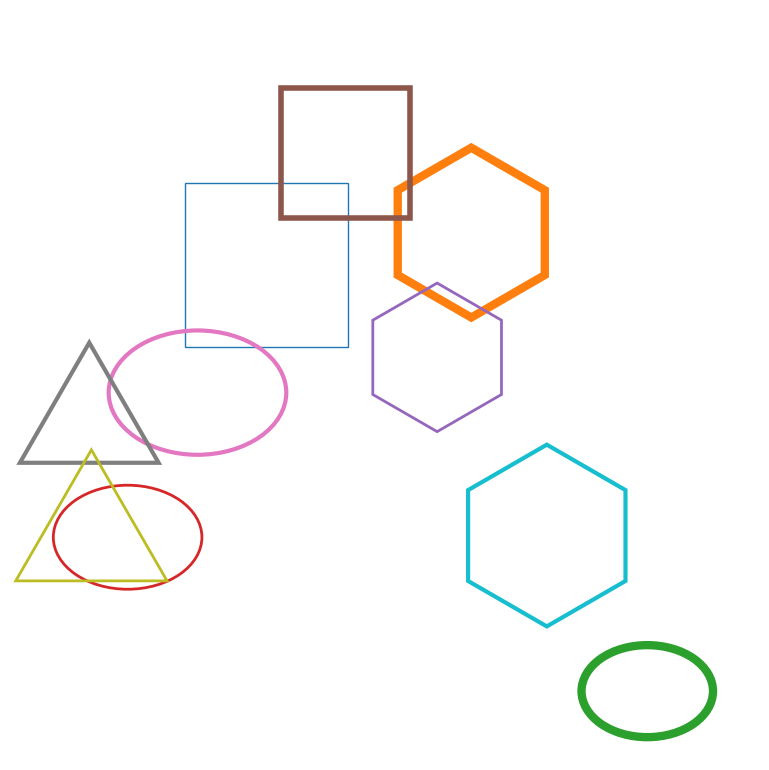[{"shape": "square", "thickness": 0.5, "radius": 0.53, "center": [0.346, 0.656]}, {"shape": "hexagon", "thickness": 3, "radius": 0.55, "center": [0.612, 0.698]}, {"shape": "oval", "thickness": 3, "radius": 0.43, "center": [0.841, 0.102]}, {"shape": "oval", "thickness": 1, "radius": 0.48, "center": [0.166, 0.302]}, {"shape": "hexagon", "thickness": 1, "radius": 0.48, "center": [0.568, 0.536]}, {"shape": "square", "thickness": 2, "radius": 0.42, "center": [0.449, 0.801]}, {"shape": "oval", "thickness": 1.5, "radius": 0.58, "center": [0.256, 0.49]}, {"shape": "triangle", "thickness": 1.5, "radius": 0.52, "center": [0.116, 0.451]}, {"shape": "triangle", "thickness": 1, "radius": 0.57, "center": [0.119, 0.302]}, {"shape": "hexagon", "thickness": 1.5, "radius": 0.59, "center": [0.71, 0.304]}]